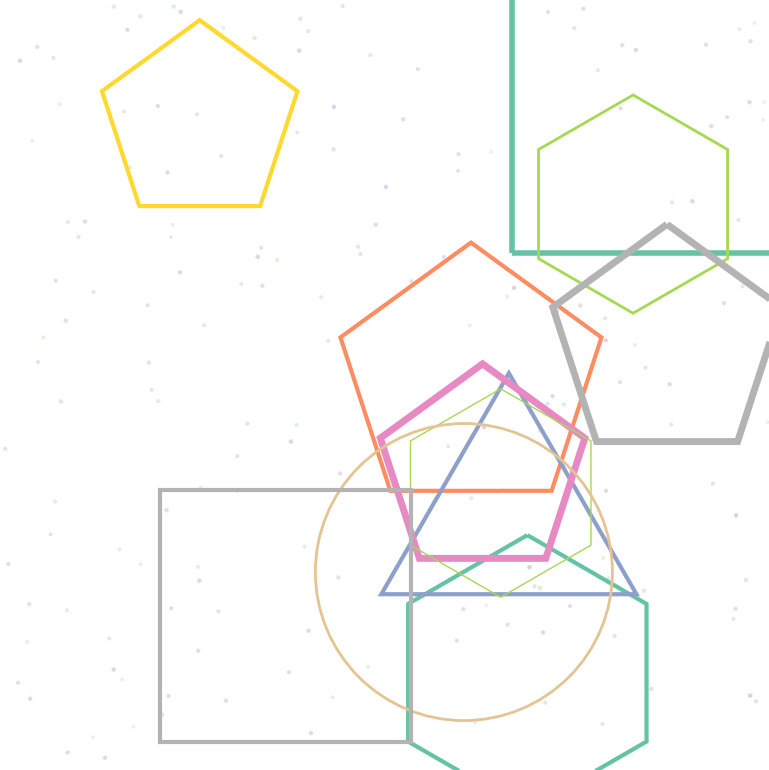[{"shape": "square", "thickness": 2, "radius": 0.89, "center": [0.844, 0.849]}, {"shape": "hexagon", "thickness": 1.5, "radius": 0.89, "center": [0.685, 0.126]}, {"shape": "pentagon", "thickness": 1.5, "radius": 0.89, "center": [0.612, 0.507]}, {"shape": "triangle", "thickness": 1.5, "radius": 0.96, "center": [0.661, 0.324]}, {"shape": "pentagon", "thickness": 2.5, "radius": 0.7, "center": [0.627, 0.388]}, {"shape": "hexagon", "thickness": 0.5, "radius": 0.68, "center": [0.65, 0.36]}, {"shape": "hexagon", "thickness": 1, "radius": 0.71, "center": [0.822, 0.735]}, {"shape": "pentagon", "thickness": 1.5, "radius": 0.67, "center": [0.259, 0.84]}, {"shape": "circle", "thickness": 1, "radius": 0.96, "center": [0.602, 0.257]}, {"shape": "square", "thickness": 1.5, "radius": 0.82, "center": [0.371, 0.2]}, {"shape": "pentagon", "thickness": 2.5, "radius": 0.78, "center": [0.866, 0.553]}]